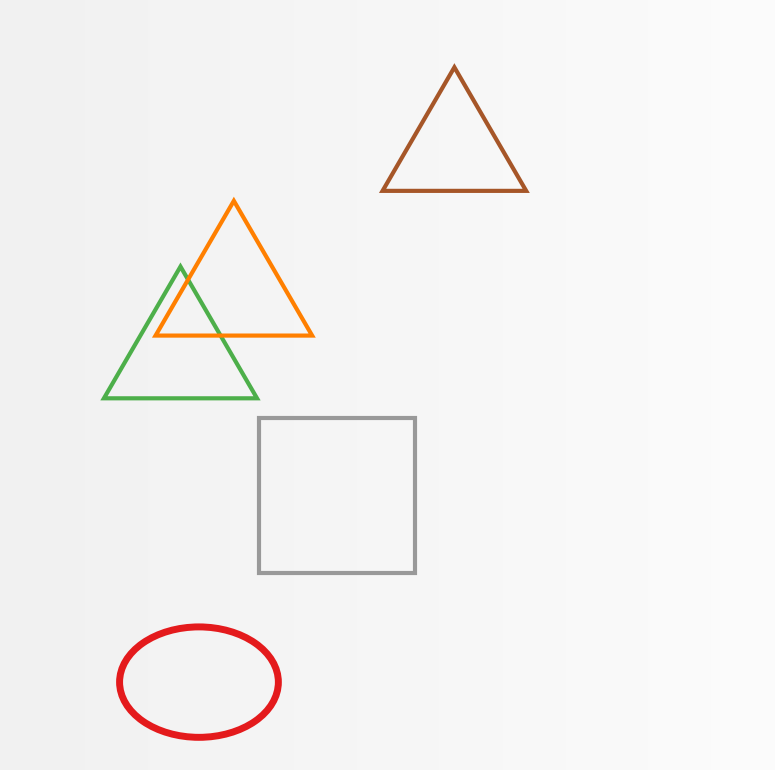[{"shape": "oval", "thickness": 2.5, "radius": 0.51, "center": [0.257, 0.114]}, {"shape": "triangle", "thickness": 1.5, "radius": 0.57, "center": [0.233, 0.54]}, {"shape": "triangle", "thickness": 1.5, "radius": 0.58, "center": [0.302, 0.623]}, {"shape": "triangle", "thickness": 1.5, "radius": 0.53, "center": [0.586, 0.806]}, {"shape": "square", "thickness": 1.5, "radius": 0.5, "center": [0.435, 0.356]}]